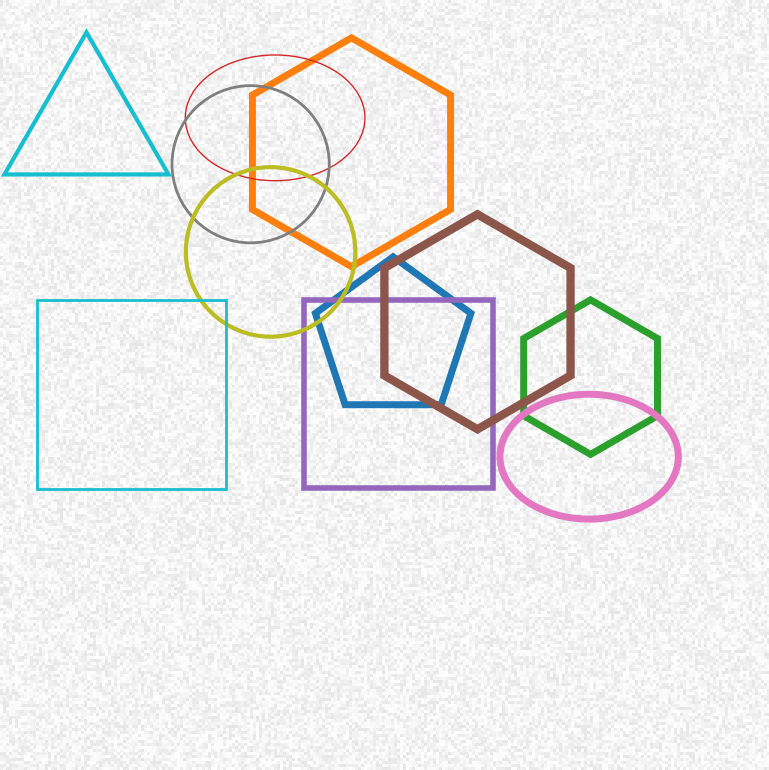[{"shape": "pentagon", "thickness": 2.5, "radius": 0.53, "center": [0.511, 0.56]}, {"shape": "hexagon", "thickness": 2.5, "radius": 0.74, "center": [0.456, 0.802]}, {"shape": "hexagon", "thickness": 2.5, "radius": 0.5, "center": [0.767, 0.51]}, {"shape": "oval", "thickness": 0.5, "radius": 0.58, "center": [0.357, 0.847]}, {"shape": "square", "thickness": 2, "radius": 0.61, "center": [0.518, 0.488]}, {"shape": "hexagon", "thickness": 3, "radius": 0.7, "center": [0.62, 0.582]}, {"shape": "oval", "thickness": 2.5, "radius": 0.58, "center": [0.765, 0.407]}, {"shape": "circle", "thickness": 1, "radius": 0.51, "center": [0.325, 0.787]}, {"shape": "circle", "thickness": 1.5, "radius": 0.55, "center": [0.351, 0.673]}, {"shape": "triangle", "thickness": 1.5, "radius": 0.62, "center": [0.112, 0.835]}, {"shape": "square", "thickness": 1, "radius": 0.61, "center": [0.171, 0.488]}]